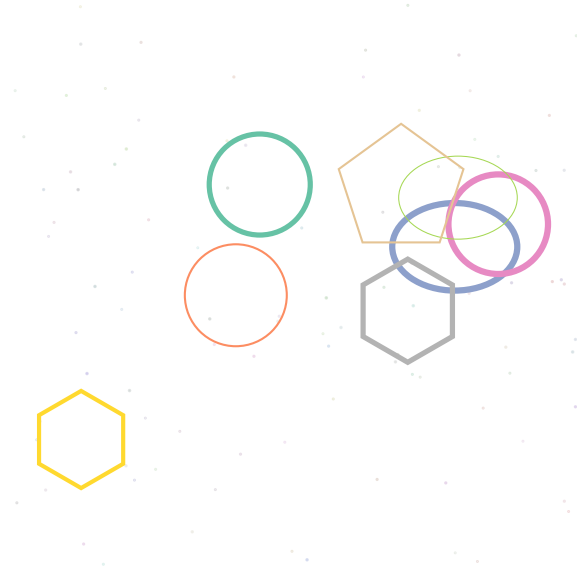[{"shape": "circle", "thickness": 2.5, "radius": 0.44, "center": [0.45, 0.68]}, {"shape": "circle", "thickness": 1, "radius": 0.44, "center": [0.408, 0.488]}, {"shape": "oval", "thickness": 3, "radius": 0.54, "center": [0.787, 0.572]}, {"shape": "circle", "thickness": 3, "radius": 0.43, "center": [0.863, 0.611]}, {"shape": "oval", "thickness": 0.5, "radius": 0.51, "center": [0.793, 0.657]}, {"shape": "hexagon", "thickness": 2, "radius": 0.42, "center": [0.14, 0.238]}, {"shape": "pentagon", "thickness": 1, "radius": 0.57, "center": [0.695, 0.671]}, {"shape": "hexagon", "thickness": 2.5, "radius": 0.45, "center": [0.706, 0.461]}]